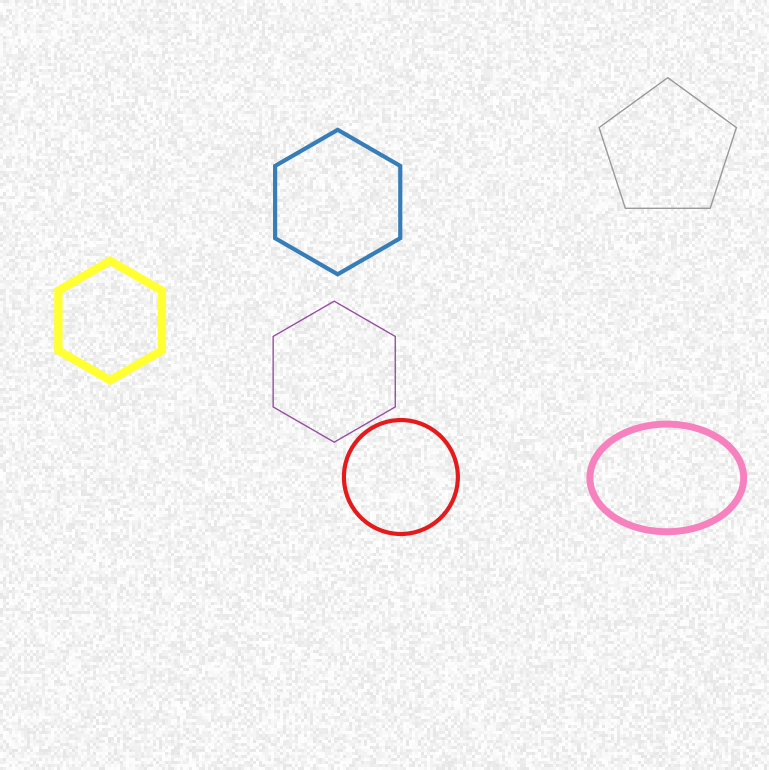[{"shape": "circle", "thickness": 1.5, "radius": 0.37, "center": [0.521, 0.38]}, {"shape": "hexagon", "thickness": 1.5, "radius": 0.47, "center": [0.439, 0.738]}, {"shape": "hexagon", "thickness": 0.5, "radius": 0.46, "center": [0.434, 0.517]}, {"shape": "hexagon", "thickness": 3, "radius": 0.39, "center": [0.143, 0.584]}, {"shape": "oval", "thickness": 2.5, "radius": 0.5, "center": [0.866, 0.379]}, {"shape": "pentagon", "thickness": 0.5, "radius": 0.47, "center": [0.867, 0.805]}]